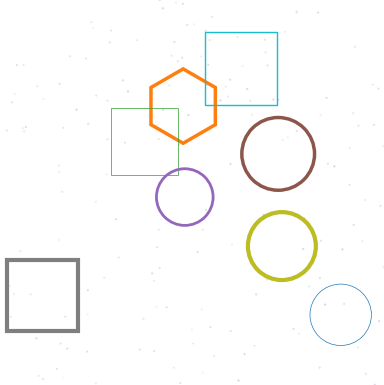[{"shape": "circle", "thickness": 0.5, "radius": 0.4, "center": [0.885, 0.182]}, {"shape": "hexagon", "thickness": 2.5, "radius": 0.48, "center": [0.476, 0.724]}, {"shape": "square", "thickness": 0.5, "radius": 0.43, "center": [0.376, 0.633]}, {"shape": "circle", "thickness": 2, "radius": 0.37, "center": [0.48, 0.488]}, {"shape": "circle", "thickness": 2.5, "radius": 0.47, "center": [0.723, 0.6]}, {"shape": "square", "thickness": 3, "radius": 0.46, "center": [0.11, 0.232]}, {"shape": "circle", "thickness": 3, "radius": 0.44, "center": [0.732, 0.361]}, {"shape": "square", "thickness": 1, "radius": 0.47, "center": [0.625, 0.822]}]